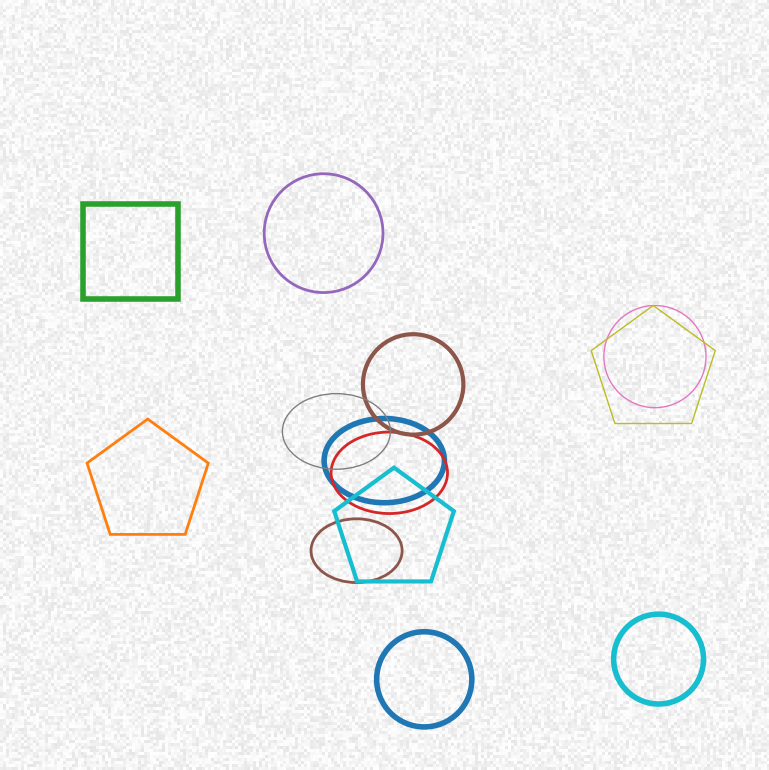[{"shape": "circle", "thickness": 2, "radius": 0.31, "center": [0.551, 0.118]}, {"shape": "oval", "thickness": 2, "radius": 0.39, "center": [0.499, 0.402]}, {"shape": "pentagon", "thickness": 1, "radius": 0.41, "center": [0.192, 0.373]}, {"shape": "square", "thickness": 2, "radius": 0.31, "center": [0.17, 0.674]}, {"shape": "oval", "thickness": 1, "radius": 0.38, "center": [0.506, 0.386]}, {"shape": "circle", "thickness": 1, "radius": 0.39, "center": [0.42, 0.697]}, {"shape": "oval", "thickness": 1, "radius": 0.3, "center": [0.463, 0.285]}, {"shape": "circle", "thickness": 1.5, "radius": 0.33, "center": [0.537, 0.501]}, {"shape": "circle", "thickness": 0.5, "radius": 0.33, "center": [0.851, 0.537]}, {"shape": "oval", "thickness": 0.5, "radius": 0.35, "center": [0.437, 0.44]}, {"shape": "pentagon", "thickness": 0.5, "radius": 0.42, "center": [0.848, 0.519]}, {"shape": "pentagon", "thickness": 1.5, "radius": 0.41, "center": [0.512, 0.311]}, {"shape": "circle", "thickness": 2, "radius": 0.29, "center": [0.855, 0.144]}]